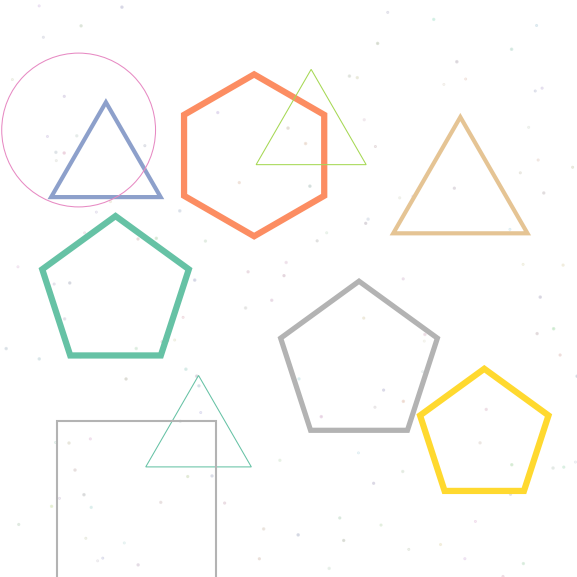[{"shape": "pentagon", "thickness": 3, "radius": 0.67, "center": [0.2, 0.492]}, {"shape": "triangle", "thickness": 0.5, "radius": 0.53, "center": [0.344, 0.243]}, {"shape": "hexagon", "thickness": 3, "radius": 0.7, "center": [0.44, 0.73]}, {"shape": "triangle", "thickness": 2, "radius": 0.55, "center": [0.183, 0.713]}, {"shape": "circle", "thickness": 0.5, "radius": 0.67, "center": [0.136, 0.774]}, {"shape": "triangle", "thickness": 0.5, "radius": 0.55, "center": [0.539, 0.769]}, {"shape": "pentagon", "thickness": 3, "radius": 0.58, "center": [0.839, 0.244]}, {"shape": "triangle", "thickness": 2, "radius": 0.67, "center": [0.797, 0.662]}, {"shape": "square", "thickness": 1, "radius": 0.69, "center": [0.236, 0.132]}, {"shape": "pentagon", "thickness": 2.5, "radius": 0.71, "center": [0.622, 0.369]}]